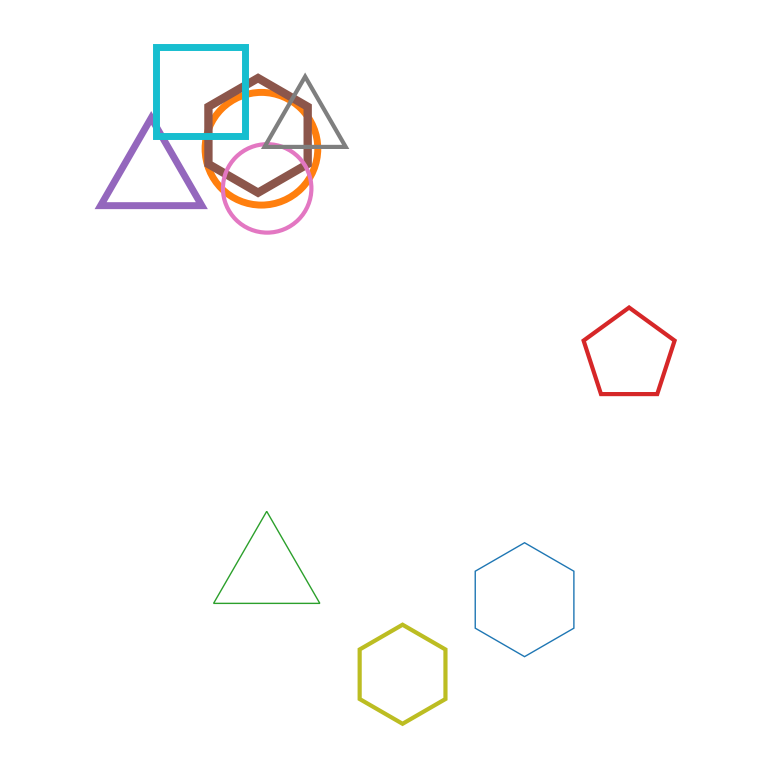[{"shape": "hexagon", "thickness": 0.5, "radius": 0.37, "center": [0.681, 0.221]}, {"shape": "circle", "thickness": 2.5, "radius": 0.37, "center": [0.34, 0.807]}, {"shape": "triangle", "thickness": 0.5, "radius": 0.4, "center": [0.346, 0.256]}, {"shape": "pentagon", "thickness": 1.5, "radius": 0.31, "center": [0.817, 0.538]}, {"shape": "triangle", "thickness": 2.5, "radius": 0.38, "center": [0.196, 0.771]}, {"shape": "hexagon", "thickness": 3, "radius": 0.37, "center": [0.335, 0.824]}, {"shape": "circle", "thickness": 1.5, "radius": 0.29, "center": [0.347, 0.755]}, {"shape": "triangle", "thickness": 1.5, "radius": 0.3, "center": [0.396, 0.84]}, {"shape": "hexagon", "thickness": 1.5, "radius": 0.32, "center": [0.523, 0.124]}, {"shape": "square", "thickness": 2.5, "radius": 0.29, "center": [0.26, 0.882]}]